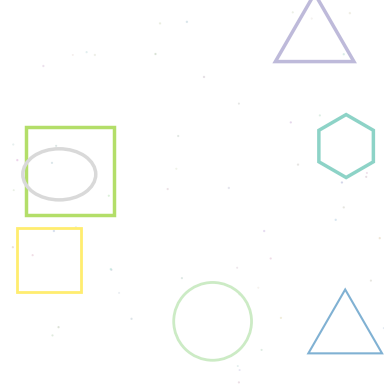[{"shape": "hexagon", "thickness": 2.5, "radius": 0.41, "center": [0.899, 0.621]}, {"shape": "triangle", "thickness": 2.5, "radius": 0.59, "center": [0.817, 0.899]}, {"shape": "triangle", "thickness": 1.5, "radius": 0.55, "center": [0.897, 0.137]}, {"shape": "square", "thickness": 2.5, "radius": 0.57, "center": [0.183, 0.556]}, {"shape": "oval", "thickness": 2.5, "radius": 0.47, "center": [0.154, 0.547]}, {"shape": "circle", "thickness": 2, "radius": 0.51, "center": [0.552, 0.165]}, {"shape": "square", "thickness": 2, "radius": 0.41, "center": [0.127, 0.324]}]